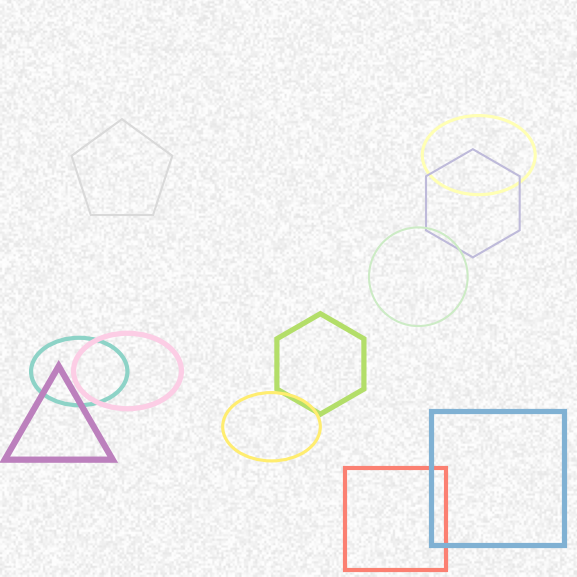[{"shape": "oval", "thickness": 2, "radius": 0.42, "center": [0.137, 0.356]}, {"shape": "oval", "thickness": 1.5, "radius": 0.49, "center": [0.829, 0.731]}, {"shape": "hexagon", "thickness": 1, "radius": 0.47, "center": [0.819, 0.647]}, {"shape": "square", "thickness": 2, "radius": 0.44, "center": [0.685, 0.1]}, {"shape": "square", "thickness": 2.5, "radius": 0.58, "center": [0.861, 0.172]}, {"shape": "hexagon", "thickness": 2.5, "radius": 0.43, "center": [0.555, 0.369]}, {"shape": "oval", "thickness": 2.5, "radius": 0.47, "center": [0.221, 0.357]}, {"shape": "pentagon", "thickness": 1, "radius": 0.46, "center": [0.211, 0.701]}, {"shape": "triangle", "thickness": 3, "radius": 0.54, "center": [0.102, 0.257]}, {"shape": "circle", "thickness": 1, "radius": 0.43, "center": [0.724, 0.52]}, {"shape": "oval", "thickness": 1.5, "radius": 0.42, "center": [0.47, 0.26]}]